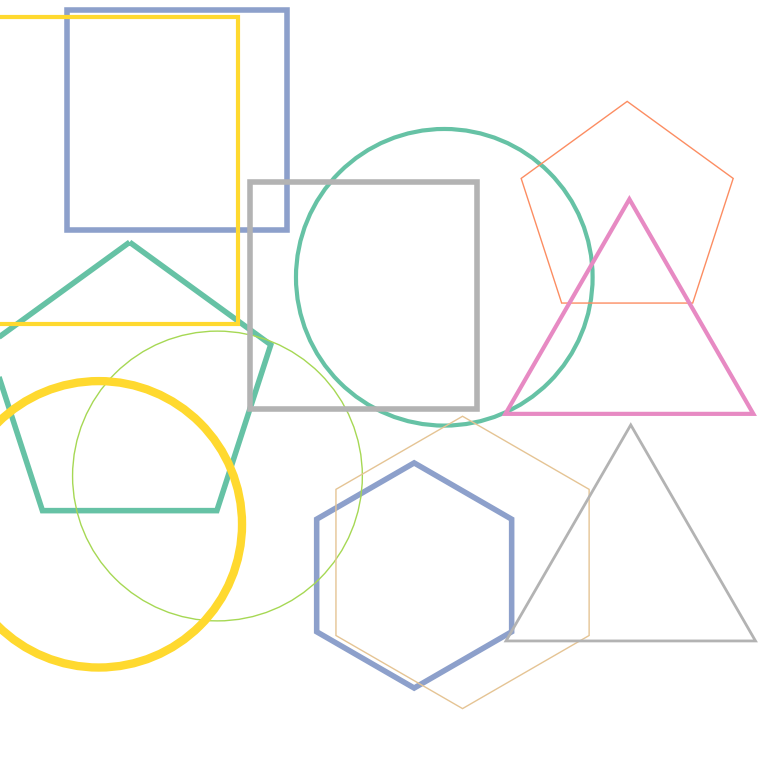[{"shape": "circle", "thickness": 1.5, "radius": 0.96, "center": [0.577, 0.64]}, {"shape": "pentagon", "thickness": 2, "radius": 0.96, "center": [0.168, 0.493]}, {"shape": "pentagon", "thickness": 0.5, "radius": 0.72, "center": [0.815, 0.724]}, {"shape": "square", "thickness": 2, "radius": 0.72, "center": [0.23, 0.844]}, {"shape": "hexagon", "thickness": 2, "radius": 0.73, "center": [0.538, 0.253]}, {"shape": "triangle", "thickness": 1.5, "radius": 0.93, "center": [0.817, 0.555]}, {"shape": "circle", "thickness": 0.5, "radius": 0.94, "center": [0.282, 0.382]}, {"shape": "circle", "thickness": 3, "radius": 0.93, "center": [0.128, 0.319]}, {"shape": "square", "thickness": 1.5, "radius": 1.0, "center": [0.109, 0.778]}, {"shape": "hexagon", "thickness": 0.5, "radius": 0.95, "center": [0.601, 0.27]}, {"shape": "triangle", "thickness": 1, "radius": 0.94, "center": [0.819, 0.261]}, {"shape": "square", "thickness": 2, "radius": 0.74, "center": [0.472, 0.616]}]